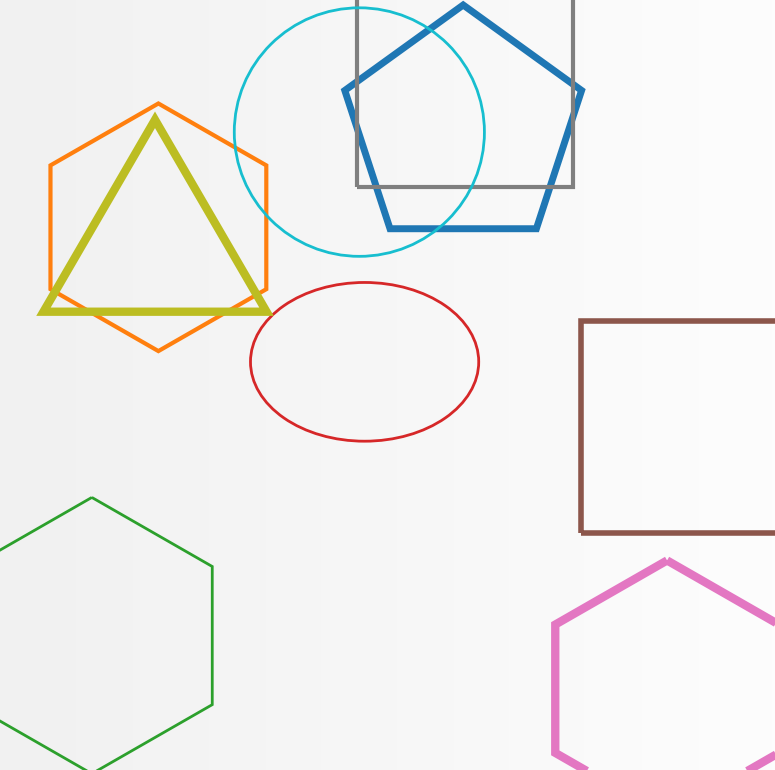[{"shape": "pentagon", "thickness": 2.5, "radius": 0.8, "center": [0.598, 0.833]}, {"shape": "hexagon", "thickness": 1.5, "radius": 0.8, "center": [0.204, 0.705]}, {"shape": "hexagon", "thickness": 1, "radius": 0.9, "center": [0.119, 0.175]}, {"shape": "oval", "thickness": 1, "radius": 0.74, "center": [0.47, 0.53]}, {"shape": "square", "thickness": 2, "radius": 0.69, "center": [0.888, 0.445]}, {"shape": "hexagon", "thickness": 3, "radius": 0.83, "center": [0.861, 0.106]}, {"shape": "square", "thickness": 1.5, "radius": 0.7, "center": [0.6, 0.898]}, {"shape": "triangle", "thickness": 3, "radius": 0.83, "center": [0.2, 0.678]}, {"shape": "circle", "thickness": 1, "radius": 0.81, "center": [0.464, 0.828]}]